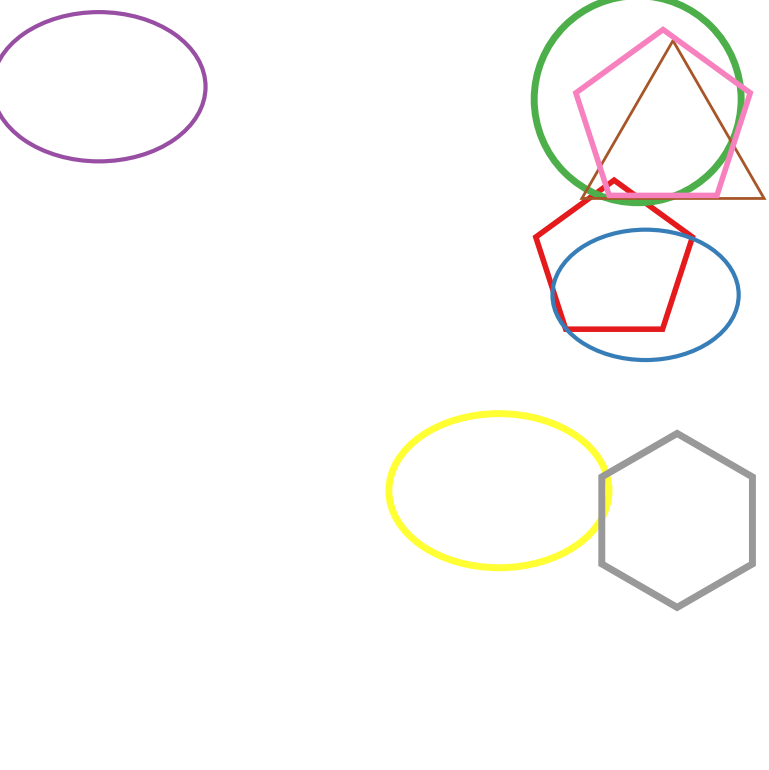[{"shape": "pentagon", "thickness": 2, "radius": 0.53, "center": [0.798, 0.659]}, {"shape": "oval", "thickness": 1.5, "radius": 0.6, "center": [0.838, 0.617]}, {"shape": "circle", "thickness": 2.5, "radius": 0.67, "center": [0.828, 0.871]}, {"shape": "oval", "thickness": 1.5, "radius": 0.69, "center": [0.128, 0.887]}, {"shape": "oval", "thickness": 2.5, "radius": 0.71, "center": [0.648, 0.363]}, {"shape": "triangle", "thickness": 1, "radius": 0.68, "center": [0.874, 0.811]}, {"shape": "pentagon", "thickness": 2, "radius": 0.6, "center": [0.861, 0.843]}, {"shape": "hexagon", "thickness": 2.5, "radius": 0.56, "center": [0.879, 0.324]}]